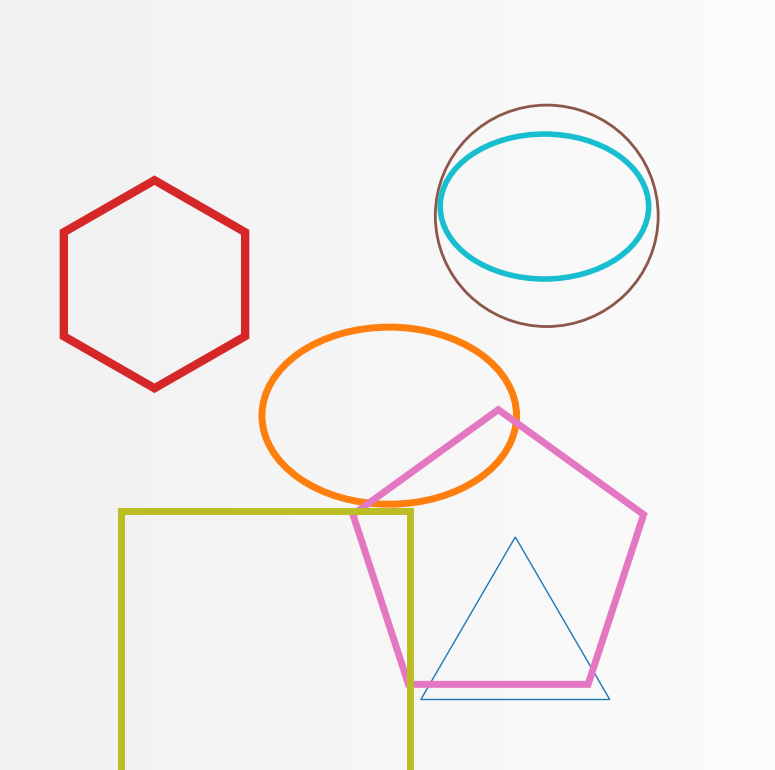[{"shape": "triangle", "thickness": 0.5, "radius": 0.7, "center": [0.665, 0.162]}, {"shape": "oval", "thickness": 2.5, "radius": 0.82, "center": [0.502, 0.46]}, {"shape": "hexagon", "thickness": 3, "radius": 0.68, "center": [0.199, 0.631]}, {"shape": "circle", "thickness": 1, "radius": 0.72, "center": [0.705, 0.72]}, {"shape": "pentagon", "thickness": 2.5, "radius": 0.99, "center": [0.643, 0.271]}, {"shape": "square", "thickness": 2.5, "radius": 0.93, "center": [0.342, 0.151]}, {"shape": "oval", "thickness": 2, "radius": 0.67, "center": [0.702, 0.732]}]